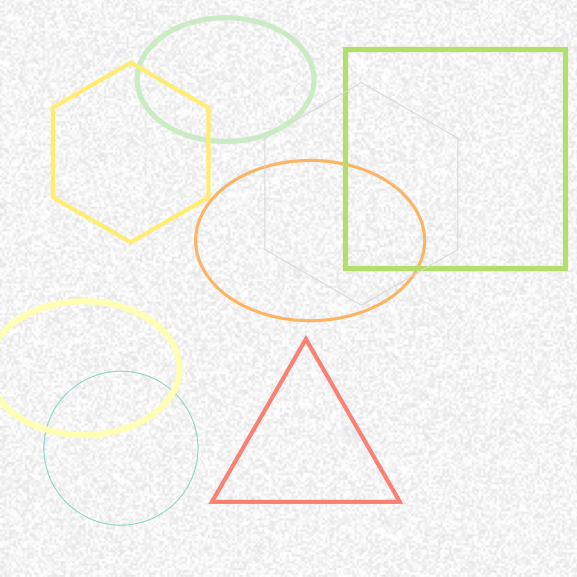[{"shape": "circle", "thickness": 0.5, "radius": 0.67, "center": [0.209, 0.223]}, {"shape": "oval", "thickness": 3, "radius": 0.83, "center": [0.145, 0.362]}, {"shape": "triangle", "thickness": 2, "radius": 0.94, "center": [0.53, 0.224]}, {"shape": "oval", "thickness": 1.5, "radius": 0.99, "center": [0.537, 0.583]}, {"shape": "square", "thickness": 2.5, "radius": 0.95, "center": [0.788, 0.725]}, {"shape": "hexagon", "thickness": 0.5, "radius": 0.96, "center": [0.626, 0.663]}, {"shape": "oval", "thickness": 2.5, "radius": 0.77, "center": [0.391, 0.861]}, {"shape": "hexagon", "thickness": 2, "radius": 0.78, "center": [0.226, 0.735]}]